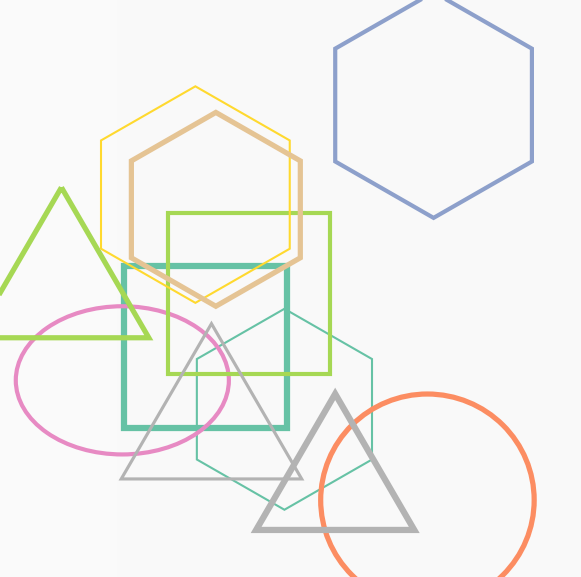[{"shape": "hexagon", "thickness": 1, "radius": 0.87, "center": [0.489, 0.29]}, {"shape": "square", "thickness": 3, "radius": 0.7, "center": [0.353, 0.399]}, {"shape": "circle", "thickness": 2.5, "radius": 0.92, "center": [0.735, 0.133]}, {"shape": "hexagon", "thickness": 2, "radius": 0.98, "center": [0.746, 0.817]}, {"shape": "oval", "thickness": 2, "radius": 0.92, "center": [0.21, 0.341]}, {"shape": "triangle", "thickness": 2.5, "radius": 0.87, "center": [0.106, 0.501]}, {"shape": "square", "thickness": 2, "radius": 0.7, "center": [0.428, 0.491]}, {"shape": "hexagon", "thickness": 1, "radius": 0.94, "center": [0.336, 0.662]}, {"shape": "hexagon", "thickness": 2.5, "radius": 0.84, "center": [0.371, 0.637]}, {"shape": "triangle", "thickness": 3, "radius": 0.79, "center": [0.577, 0.16]}, {"shape": "triangle", "thickness": 1.5, "radius": 0.9, "center": [0.364, 0.259]}]